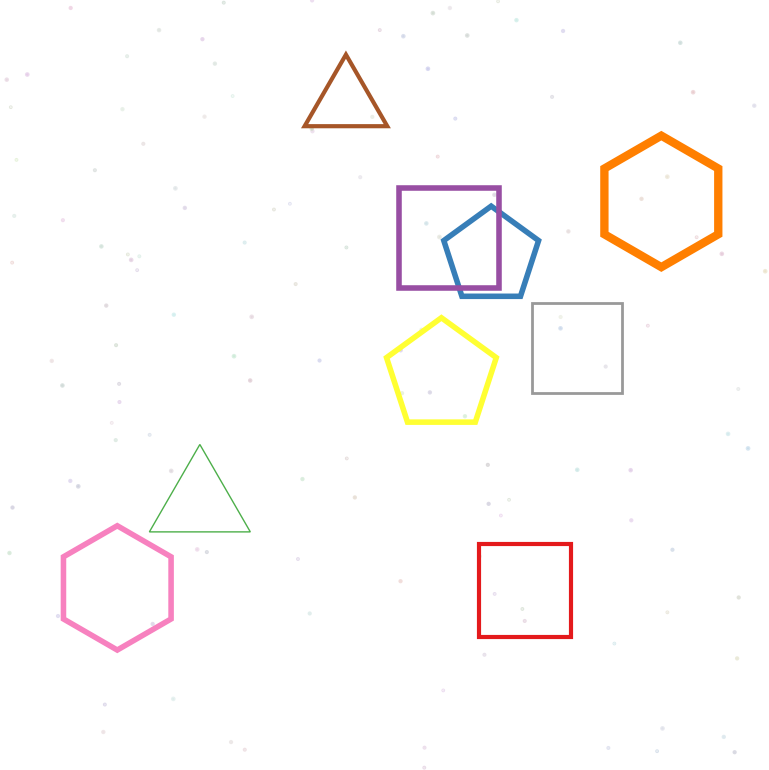[{"shape": "square", "thickness": 1.5, "radius": 0.3, "center": [0.682, 0.233]}, {"shape": "pentagon", "thickness": 2, "radius": 0.32, "center": [0.638, 0.668]}, {"shape": "triangle", "thickness": 0.5, "radius": 0.38, "center": [0.26, 0.347]}, {"shape": "square", "thickness": 2, "radius": 0.32, "center": [0.583, 0.691]}, {"shape": "hexagon", "thickness": 3, "radius": 0.43, "center": [0.859, 0.738]}, {"shape": "pentagon", "thickness": 2, "radius": 0.37, "center": [0.573, 0.512]}, {"shape": "triangle", "thickness": 1.5, "radius": 0.31, "center": [0.449, 0.867]}, {"shape": "hexagon", "thickness": 2, "radius": 0.4, "center": [0.152, 0.236]}, {"shape": "square", "thickness": 1, "radius": 0.29, "center": [0.75, 0.548]}]